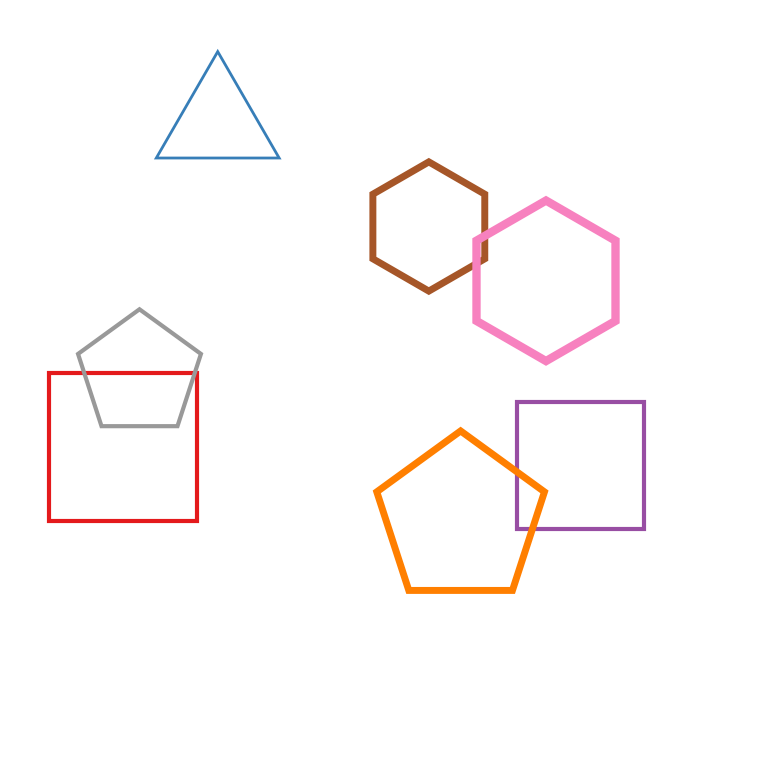[{"shape": "square", "thickness": 1.5, "radius": 0.48, "center": [0.16, 0.42]}, {"shape": "triangle", "thickness": 1, "radius": 0.46, "center": [0.283, 0.841]}, {"shape": "square", "thickness": 1.5, "radius": 0.41, "center": [0.754, 0.395]}, {"shape": "pentagon", "thickness": 2.5, "radius": 0.57, "center": [0.598, 0.326]}, {"shape": "hexagon", "thickness": 2.5, "radius": 0.42, "center": [0.557, 0.706]}, {"shape": "hexagon", "thickness": 3, "radius": 0.52, "center": [0.709, 0.635]}, {"shape": "pentagon", "thickness": 1.5, "radius": 0.42, "center": [0.181, 0.514]}]